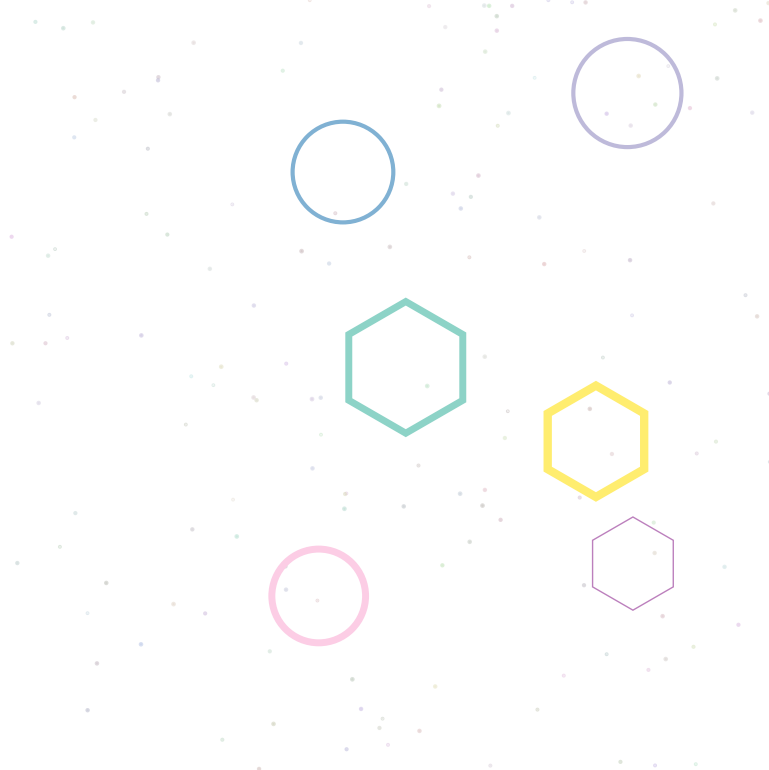[{"shape": "hexagon", "thickness": 2.5, "radius": 0.43, "center": [0.527, 0.523]}, {"shape": "circle", "thickness": 1.5, "radius": 0.35, "center": [0.815, 0.879]}, {"shape": "circle", "thickness": 1.5, "radius": 0.33, "center": [0.445, 0.777]}, {"shape": "circle", "thickness": 2.5, "radius": 0.3, "center": [0.414, 0.226]}, {"shape": "hexagon", "thickness": 0.5, "radius": 0.3, "center": [0.822, 0.268]}, {"shape": "hexagon", "thickness": 3, "radius": 0.36, "center": [0.774, 0.427]}]